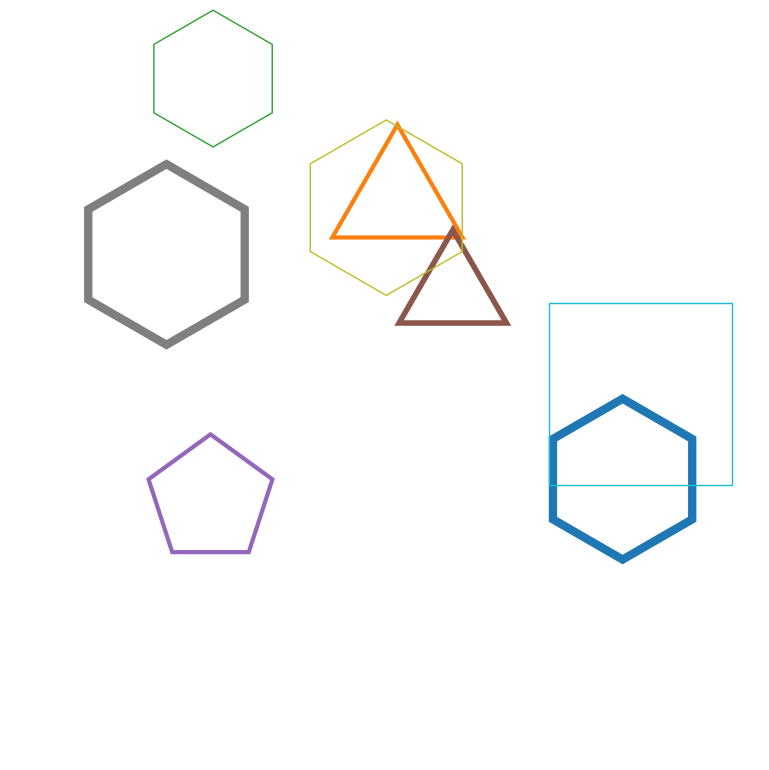[{"shape": "hexagon", "thickness": 3, "radius": 0.52, "center": [0.809, 0.378]}, {"shape": "triangle", "thickness": 1.5, "radius": 0.49, "center": [0.516, 0.74]}, {"shape": "hexagon", "thickness": 0.5, "radius": 0.44, "center": [0.277, 0.898]}, {"shape": "pentagon", "thickness": 1.5, "radius": 0.42, "center": [0.273, 0.351]}, {"shape": "triangle", "thickness": 2, "radius": 0.4, "center": [0.588, 0.621]}, {"shape": "hexagon", "thickness": 3, "radius": 0.59, "center": [0.216, 0.67]}, {"shape": "hexagon", "thickness": 0.5, "radius": 0.57, "center": [0.502, 0.73]}, {"shape": "square", "thickness": 0.5, "radius": 0.59, "center": [0.832, 0.488]}]